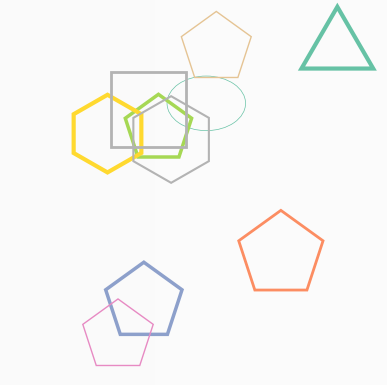[{"shape": "oval", "thickness": 0.5, "radius": 0.51, "center": [0.532, 0.732]}, {"shape": "triangle", "thickness": 3, "radius": 0.53, "center": [0.871, 0.875]}, {"shape": "pentagon", "thickness": 2, "radius": 0.57, "center": [0.725, 0.339]}, {"shape": "pentagon", "thickness": 2.5, "radius": 0.52, "center": [0.371, 0.215]}, {"shape": "pentagon", "thickness": 1, "radius": 0.48, "center": [0.305, 0.128]}, {"shape": "pentagon", "thickness": 2.5, "radius": 0.45, "center": [0.409, 0.665]}, {"shape": "hexagon", "thickness": 3, "radius": 0.5, "center": [0.277, 0.653]}, {"shape": "pentagon", "thickness": 1, "radius": 0.47, "center": [0.558, 0.875]}, {"shape": "hexagon", "thickness": 1.5, "radius": 0.56, "center": [0.442, 0.638]}, {"shape": "square", "thickness": 2, "radius": 0.48, "center": [0.383, 0.715]}]